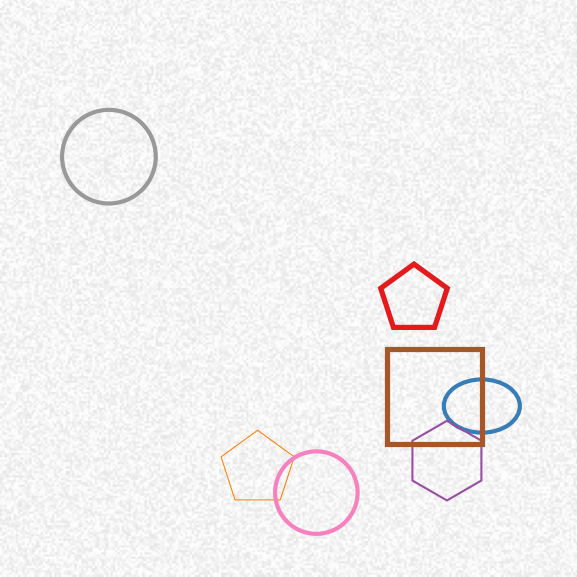[{"shape": "pentagon", "thickness": 2.5, "radius": 0.3, "center": [0.717, 0.481]}, {"shape": "oval", "thickness": 2, "radius": 0.33, "center": [0.834, 0.296]}, {"shape": "hexagon", "thickness": 1, "radius": 0.34, "center": [0.774, 0.202]}, {"shape": "pentagon", "thickness": 0.5, "radius": 0.33, "center": [0.446, 0.187]}, {"shape": "square", "thickness": 2.5, "radius": 0.41, "center": [0.753, 0.313]}, {"shape": "circle", "thickness": 2, "radius": 0.36, "center": [0.548, 0.146]}, {"shape": "circle", "thickness": 2, "radius": 0.41, "center": [0.189, 0.728]}]